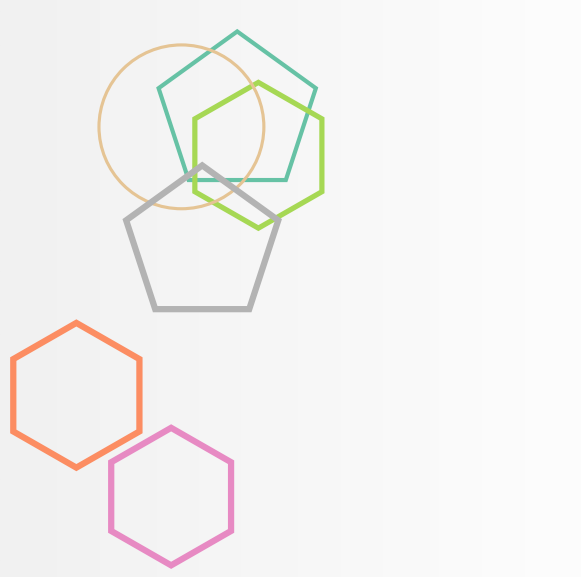[{"shape": "pentagon", "thickness": 2, "radius": 0.71, "center": [0.408, 0.802]}, {"shape": "hexagon", "thickness": 3, "radius": 0.63, "center": [0.131, 0.315]}, {"shape": "hexagon", "thickness": 3, "radius": 0.6, "center": [0.294, 0.139]}, {"shape": "hexagon", "thickness": 2.5, "radius": 0.63, "center": [0.445, 0.73]}, {"shape": "circle", "thickness": 1.5, "radius": 0.71, "center": [0.312, 0.78]}, {"shape": "pentagon", "thickness": 3, "radius": 0.69, "center": [0.348, 0.575]}]